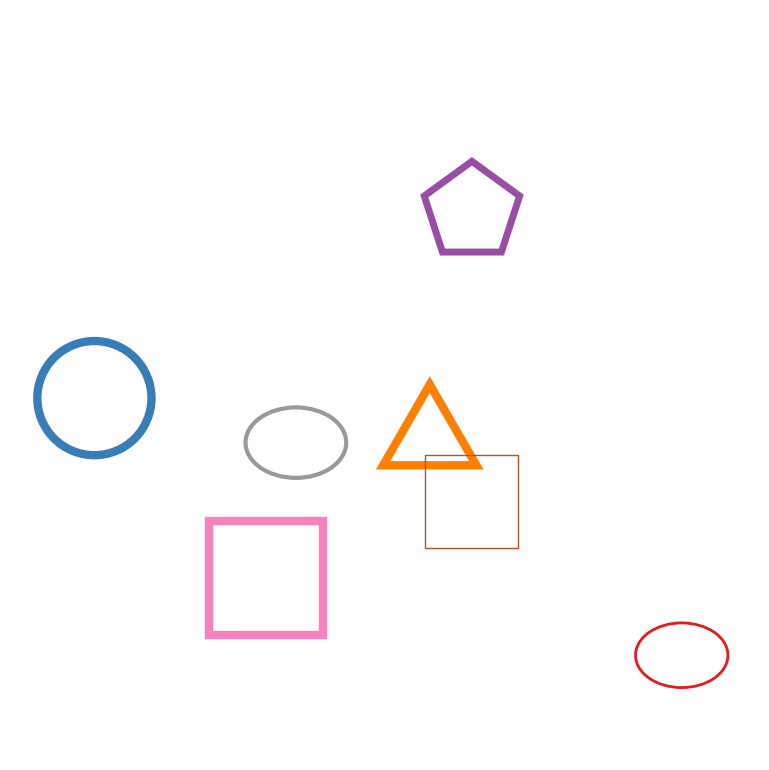[{"shape": "oval", "thickness": 1, "radius": 0.3, "center": [0.885, 0.149]}, {"shape": "circle", "thickness": 3, "radius": 0.37, "center": [0.123, 0.483]}, {"shape": "pentagon", "thickness": 2.5, "radius": 0.33, "center": [0.613, 0.725]}, {"shape": "triangle", "thickness": 3, "radius": 0.35, "center": [0.558, 0.431]}, {"shape": "square", "thickness": 0.5, "radius": 0.3, "center": [0.613, 0.348]}, {"shape": "square", "thickness": 3, "radius": 0.37, "center": [0.346, 0.249]}, {"shape": "oval", "thickness": 1.5, "radius": 0.33, "center": [0.384, 0.425]}]